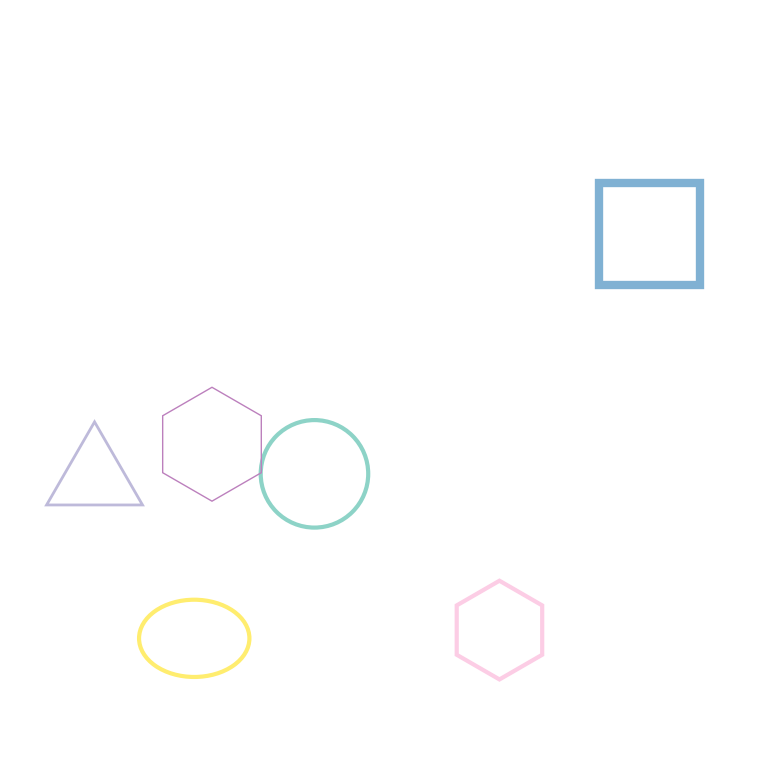[{"shape": "circle", "thickness": 1.5, "radius": 0.35, "center": [0.408, 0.385]}, {"shape": "triangle", "thickness": 1, "radius": 0.36, "center": [0.123, 0.38]}, {"shape": "square", "thickness": 3, "radius": 0.33, "center": [0.843, 0.696]}, {"shape": "hexagon", "thickness": 1.5, "radius": 0.32, "center": [0.649, 0.182]}, {"shape": "hexagon", "thickness": 0.5, "radius": 0.37, "center": [0.275, 0.423]}, {"shape": "oval", "thickness": 1.5, "radius": 0.36, "center": [0.252, 0.171]}]